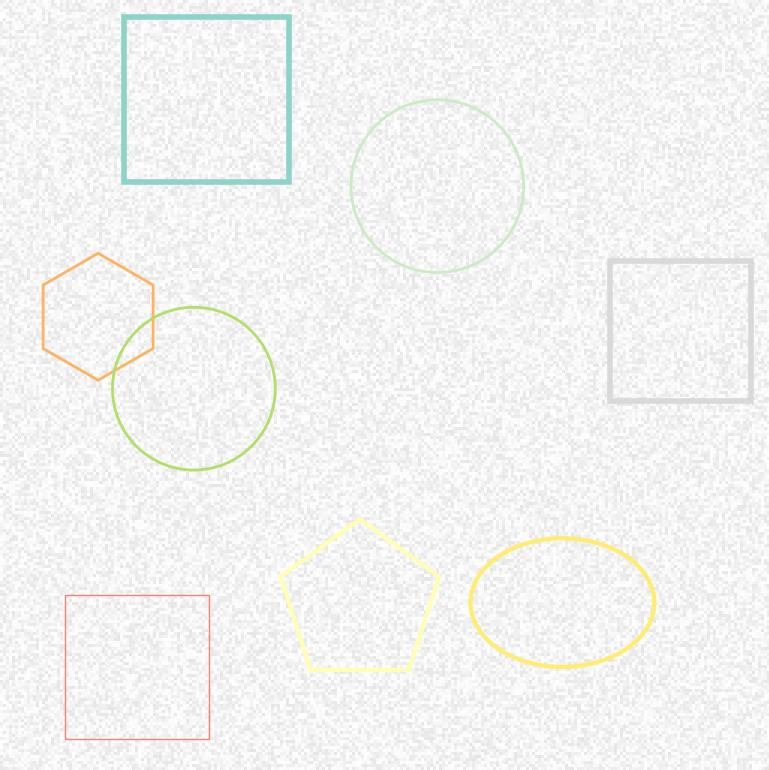[{"shape": "square", "thickness": 2, "radius": 0.54, "center": [0.269, 0.87]}, {"shape": "pentagon", "thickness": 1.5, "radius": 0.54, "center": [0.467, 0.218]}, {"shape": "square", "thickness": 0.5, "radius": 0.47, "center": [0.178, 0.134]}, {"shape": "hexagon", "thickness": 1, "radius": 0.41, "center": [0.127, 0.589]}, {"shape": "circle", "thickness": 1, "radius": 0.53, "center": [0.252, 0.495]}, {"shape": "square", "thickness": 2, "radius": 0.46, "center": [0.884, 0.57]}, {"shape": "circle", "thickness": 1, "radius": 0.56, "center": [0.568, 0.758]}, {"shape": "oval", "thickness": 1.5, "radius": 0.6, "center": [0.73, 0.217]}]